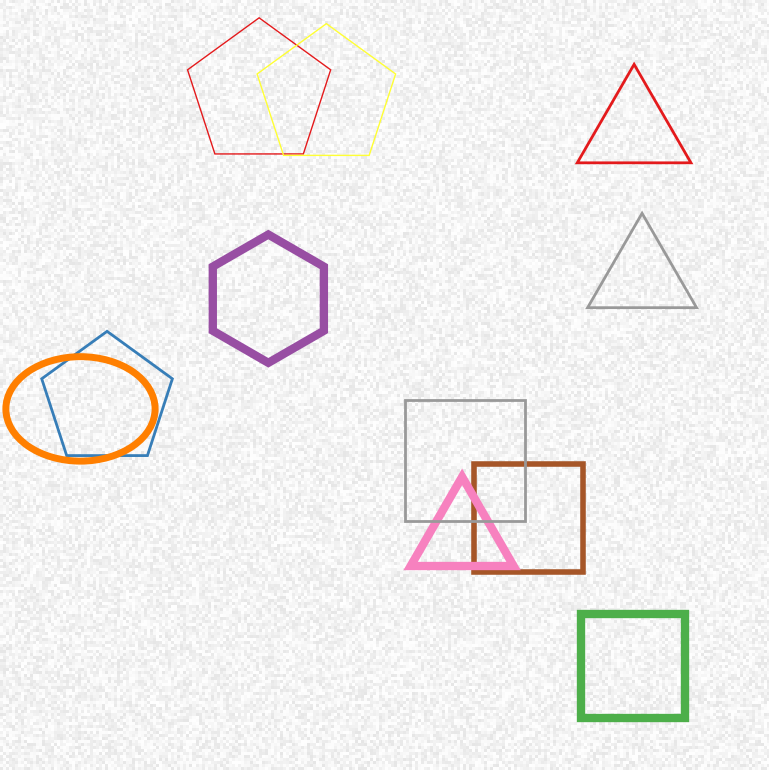[{"shape": "pentagon", "thickness": 0.5, "radius": 0.49, "center": [0.337, 0.879]}, {"shape": "triangle", "thickness": 1, "radius": 0.43, "center": [0.824, 0.831]}, {"shape": "pentagon", "thickness": 1, "radius": 0.45, "center": [0.139, 0.481]}, {"shape": "square", "thickness": 3, "radius": 0.34, "center": [0.822, 0.135]}, {"shape": "hexagon", "thickness": 3, "radius": 0.42, "center": [0.348, 0.612]}, {"shape": "oval", "thickness": 2.5, "radius": 0.48, "center": [0.105, 0.469]}, {"shape": "pentagon", "thickness": 0.5, "radius": 0.47, "center": [0.424, 0.875]}, {"shape": "square", "thickness": 2, "radius": 0.35, "center": [0.686, 0.327]}, {"shape": "triangle", "thickness": 3, "radius": 0.39, "center": [0.6, 0.304]}, {"shape": "triangle", "thickness": 1, "radius": 0.41, "center": [0.834, 0.641]}, {"shape": "square", "thickness": 1, "radius": 0.39, "center": [0.604, 0.402]}]